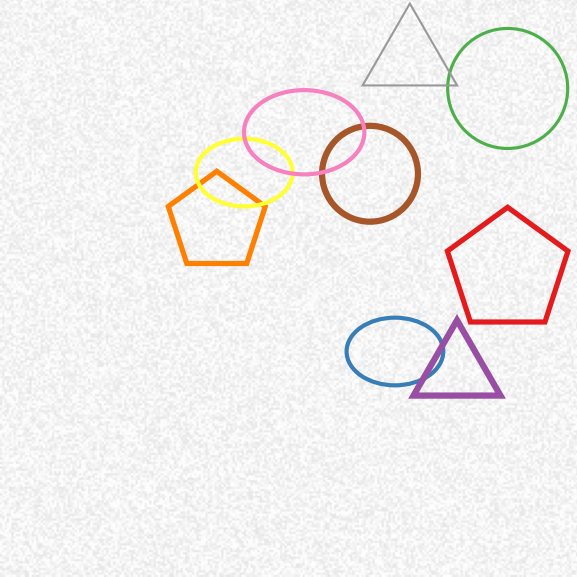[{"shape": "pentagon", "thickness": 2.5, "radius": 0.55, "center": [0.879, 0.53]}, {"shape": "oval", "thickness": 2, "radius": 0.42, "center": [0.684, 0.39]}, {"shape": "circle", "thickness": 1.5, "radius": 0.52, "center": [0.879, 0.846]}, {"shape": "triangle", "thickness": 3, "radius": 0.43, "center": [0.791, 0.358]}, {"shape": "pentagon", "thickness": 2.5, "radius": 0.44, "center": [0.375, 0.614]}, {"shape": "oval", "thickness": 2, "radius": 0.42, "center": [0.423, 0.7]}, {"shape": "circle", "thickness": 3, "radius": 0.42, "center": [0.641, 0.698]}, {"shape": "oval", "thickness": 2, "radius": 0.52, "center": [0.527, 0.77]}, {"shape": "triangle", "thickness": 1, "radius": 0.47, "center": [0.71, 0.898]}]